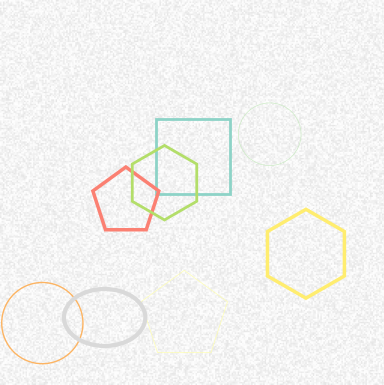[{"shape": "square", "thickness": 2, "radius": 0.48, "center": [0.502, 0.593]}, {"shape": "pentagon", "thickness": 0.5, "radius": 0.59, "center": [0.479, 0.18]}, {"shape": "pentagon", "thickness": 2.5, "radius": 0.45, "center": [0.327, 0.476]}, {"shape": "circle", "thickness": 1, "radius": 0.53, "center": [0.11, 0.161]}, {"shape": "hexagon", "thickness": 2, "radius": 0.48, "center": [0.427, 0.526]}, {"shape": "oval", "thickness": 3, "radius": 0.53, "center": [0.272, 0.175]}, {"shape": "circle", "thickness": 0.5, "radius": 0.41, "center": [0.701, 0.651]}, {"shape": "hexagon", "thickness": 2.5, "radius": 0.58, "center": [0.795, 0.341]}]